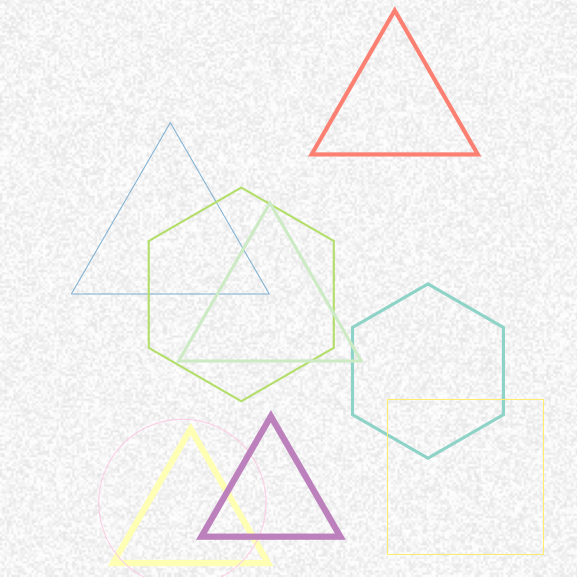[{"shape": "hexagon", "thickness": 1.5, "radius": 0.75, "center": [0.741, 0.357]}, {"shape": "triangle", "thickness": 3, "radius": 0.77, "center": [0.33, 0.102]}, {"shape": "triangle", "thickness": 2, "radius": 0.83, "center": [0.683, 0.815]}, {"shape": "triangle", "thickness": 0.5, "radius": 0.99, "center": [0.295, 0.589]}, {"shape": "hexagon", "thickness": 1, "radius": 0.92, "center": [0.418, 0.489]}, {"shape": "circle", "thickness": 0.5, "radius": 0.72, "center": [0.316, 0.128]}, {"shape": "triangle", "thickness": 3, "radius": 0.69, "center": [0.469, 0.139]}, {"shape": "triangle", "thickness": 1.5, "radius": 0.91, "center": [0.467, 0.465]}, {"shape": "square", "thickness": 0.5, "radius": 0.67, "center": [0.805, 0.174]}]